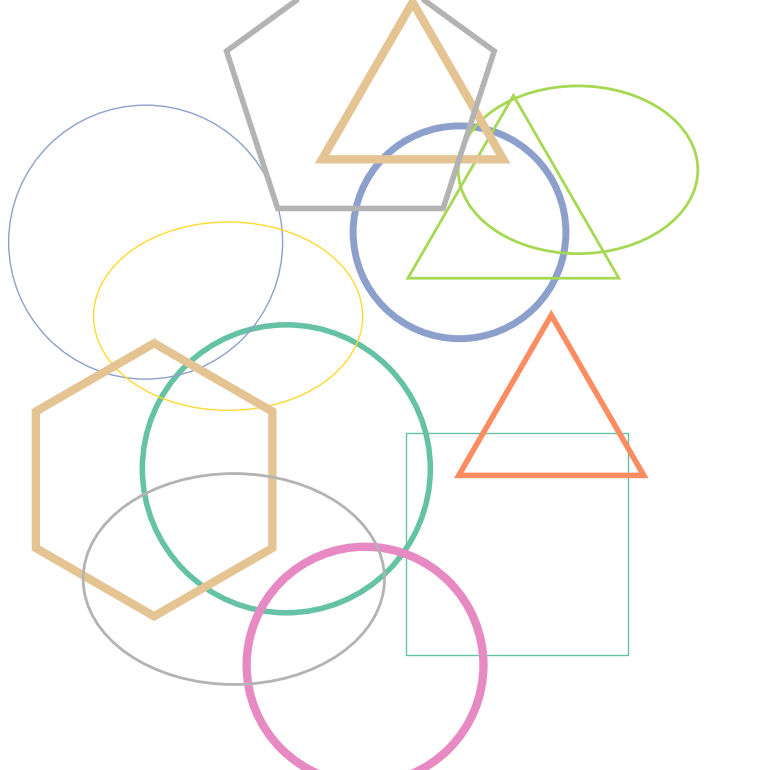[{"shape": "square", "thickness": 0.5, "radius": 0.72, "center": [0.672, 0.294]}, {"shape": "circle", "thickness": 2, "radius": 0.93, "center": [0.372, 0.391]}, {"shape": "triangle", "thickness": 2, "radius": 0.69, "center": [0.716, 0.452]}, {"shape": "circle", "thickness": 2.5, "radius": 0.69, "center": [0.597, 0.698]}, {"shape": "circle", "thickness": 0.5, "radius": 0.89, "center": [0.189, 0.686]}, {"shape": "circle", "thickness": 3, "radius": 0.77, "center": [0.474, 0.136]}, {"shape": "oval", "thickness": 1, "radius": 0.78, "center": [0.751, 0.779]}, {"shape": "triangle", "thickness": 1, "radius": 0.79, "center": [0.667, 0.718]}, {"shape": "oval", "thickness": 0.5, "radius": 0.87, "center": [0.296, 0.589]}, {"shape": "hexagon", "thickness": 3, "radius": 0.89, "center": [0.2, 0.377]}, {"shape": "triangle", "thickness": 3, "radius": 0.68, "center": [0.536, 0.861]}, {"shape": "oval", "thickness": 1, "radius": 0.98, "center": [0.304, 0.248]}, {"shape": "pentagon", "thickness": 2, "radius": 0.91, "center": [0.468, 0.877]}]